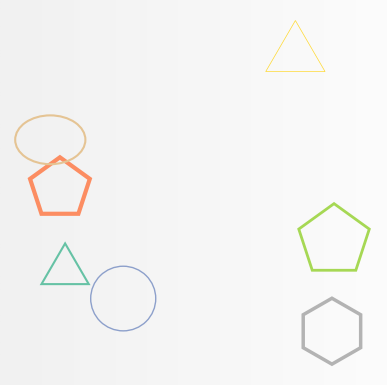[{"shape": "triangle", "thickness": 1.5, "radius": 0.35, "center": [0.168, 0.297]}, {"shape": "pentagon", "thickness": 3, "radius": 0.41, "center": [0.155, 0.51]}, {"shape": "circle", "thickness": 1, "radius": 0.42, "center": [0.318, 0.225]}, {"shape": "pentagon", "thickness": 2, "radius": 0.48, "center": [0.862, 0.375]}, {"shape": "triangle", "thickness": 0.5, "radius": 0.44, "center": [0.762, 0.858]}, {"shape": "oval", "thickness": 1.5, "radius": 0.45, "center": [0.13, 0.637]}, {"shape": "hexagon", "thickness": 2.5, "radius": 0.43, "center": [0.857, 0.14]}]